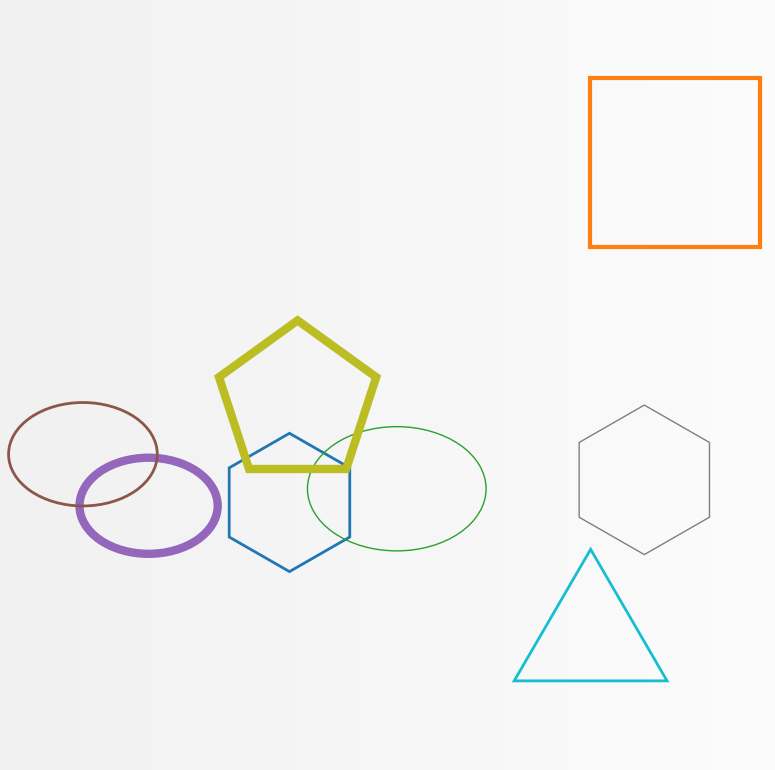[{"shape": "hexagon", "thickness": 1, "radius": 0.45, "center": [0.374, 0.347]}, {"shape": "square", "thickness": 1.5, "radius": 0.55, "center": [0.871, 0.789]}, {"shape": "oval", "thickness": 0.5, "radius": 0.58, "center": [0.512, 0.365]}, {"shape": "oval", "thickness": 3, "radius": 0.45, "center": [0.192, 0.343]}, {"shape": "oval", "thickness": 1, "radius": 0.48, "center": [0.107, 0.41]}, {"shape": "hexagon", "thickness": 0.5, "radius": 0.49, "center": [0.831, 0.377]}, {"shape": "pentagon", "thickness": 3, "radius": 0.53, "center": [0.384, 0.477]}, {"shape": "triangle", "thickness": 1, "radius": 0.57, "center": [0.762, 0.173]}]